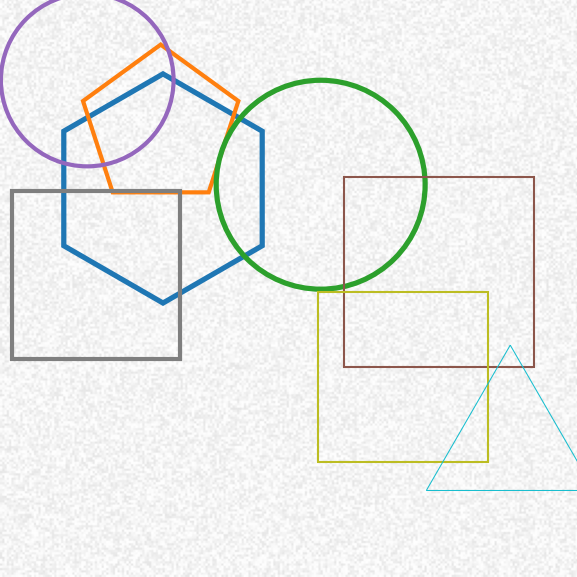[{"shape": "hexagon", "thickness": 2.5, "radius": 0.99, "center": [0.282, 0.673]}, {"shape": "pentagon", "thickness": 2, "radius": 0.71, "center": [0.278, 0.78]}, {"shape": "circle", "thickness": 2.5, "radius": 0.9, "center": [0.555, 0.679]}, {"shape": "circle", "thickness": 2, "radius": 0.75, "center": [0.151, 0.861]}, {"shape": "square", "thickness": 1, "radius": 0.82, "center": [0.76, 0.528]}, {"shape": "square", "thickness": 2, "radius": 0.73, "center": [0.165, 0.524]}, {"shape": "square", "thickness": 1, "radius": 0.74, "center": [0.697, 0.347]}, {"shape": "triangle", "thickness": 0.5, "radius": 0.84, "center": [0.884, 0.234]}]